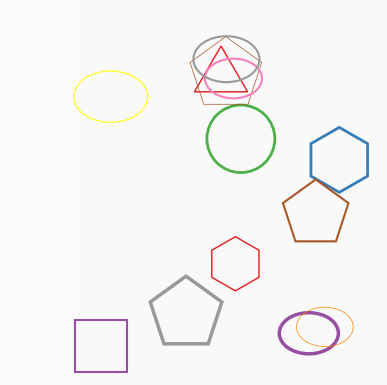[{"shape": "triangle", "thickness": 1, "radius": 0.4, "center": [0.57, 0.801]}, {"shape": "hexagon", "thickness": 1, "radius": 0.35, "center": [0.607, 0.315]}, {"shape": "hexagon", "thickness": 2, "radius": 0.42, "center": [0.876, 0.585]}, {"shape": "circle", "thickness": 2, "radius": 0.44, "center": [0.622, 0.639]}, {"shape": "square", "thickness": 1.5, "radius": 0.34, "center": [0.261, 0.101]}, {"shape": "oval", "thickness": 2.5, "radius": 0.38, "center": [0.797, 0.134]}, {"shape": "oval", "thickness": 0.5, "radius": 0.37, "center": [0.838, 0.151]}, {"shape": "oval", "thickness": 1, "radius": 0.48, "center": [0.286, 0.749]}, {"shape": "pentagon", "thickness": 1.5, "radius": 0.44, "center": [0.815, 0.445]}, {"shape": "pentagon", "thickness": 0.5, "radius": 0.49, "center": [0.583, 0.808]}, {"shape": "oval", "thickness": 1.5, "radius": 0.37, "center": [0.602, 0.796]}, {"shape": "pentagon", "thickness": 2.5, "radius": 0.49, "center": [0.48, 0.186]}, {"shape": "oval", "thickness": 1.5, "radius": 0.43, "center": [0.584, 0.846]}]